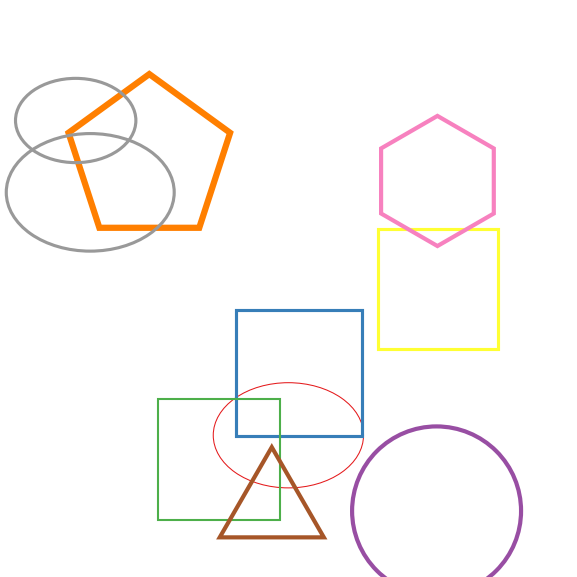[{"shape": "oval", "thickness": 0.5, "radius": 0.65, "center": [0.499, 0.245]}, {"shape": "square", "thickness": 1.5, "radius": 0.54, "center": [0.518, 0.353]}, {"shape": "square", "thickness": 1, "radius": 0.53, "center": [0.379, 0.204]}, {"shape": "circle", "thickness": 2, "radius": 0.73, "center": [0.756, 0.114]}, {"shape": "pentagon", "thickness": 3, "radius": 0.74, "center": [0.259, 0.724]}, {"shape": "square", "thickness": 1.5, "radius": 0.52, "center": [0.759, 0.499]}, {"shape": "triangle", "thickness": 2, "radius": 0.52, "center": [0.471, 0.121]}, {"shape": "hexagon", "thickness": 2, "radius": 0.56, "center": [0.757, 0.686]}, {"shape": "oval", "thickness": 1.5, "radius": 0.73, "center": [0.156, 0.666]}, {"shape": "oval", "thickness": 1.5, "radius": 0.52, "center": [0.131, 0.79]}]